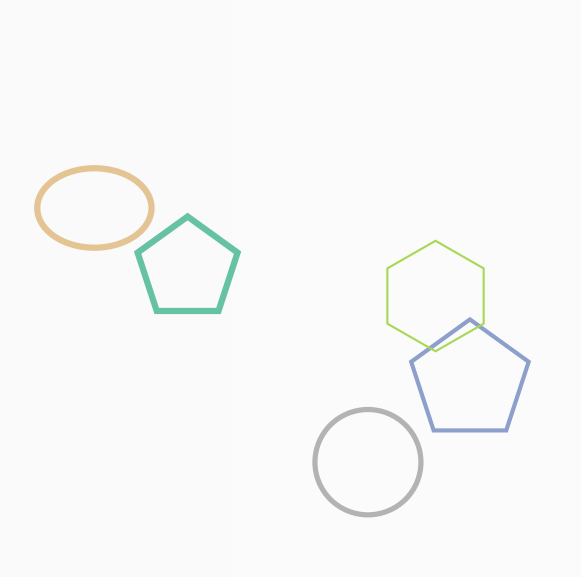[{"shape": "pentagon", "thickness": 3, "radius": 0.45, "center": [0.323, 0.534]}, {"shape": "pentagon", "thickness": 2, "radius": 0.53, "center": [0.808, 0.34]}, {"shape": "hexagon", "thickness": 1, "radius": 0.48, "center": [0.749, 0.487]}, {"shape": "oval", "thickness": 3, "radius": 0.49, "center": [0.162, 0.639]}, {"shape": "circle", "thickness": 2.5, "radius": 0.46, "center": [0.633, 0.199]}]